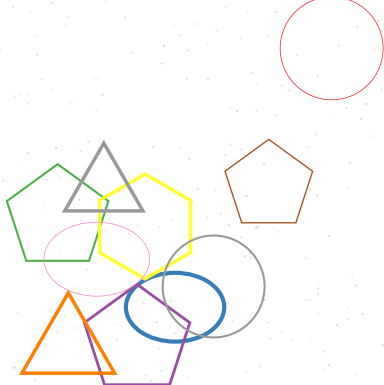[{"shape": "circle", "thickness": 0.5, "radius": 0.67, "center": [0.861, 0.874]}, {"shape": "oval", "thickness": 3, "radius": 0.64, "center": [0.455, 0.202]}, {"shape": "pentagon", "thickness": 1.5, "radius": 0.69, "center": [0.15, 0.435]}, {"shape": "pentagon", "thickness": 2, "radius": 0.72, "center": [0.356, 0.117]}, {"shape": "triangle", "thickness": 2.5, "radius": 0.7, "center": [0.177, 0.1]}, {"shape": "hexagon", "thickness": 2.5, "radius": 0.68, "center": [0.377, 0.412]}, {"shape": "pentagon", "thickness": 1, "radius": 0.6, "center": [0.698, 0.518]}, {"shape": "oval", "thickness": 0.5, "radius": 0.69, "center": [0.251, 0.327]}, {"shape": "triangle", "thickness": 2.5, "radius": 0.59, "center": [0.27, 0.511]}, {"shape": "circle", "thickness": 1.5, "radius": 0.66, "center": [0.555, 0.256]}]